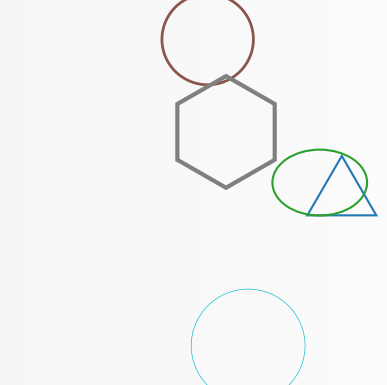[{"shape": "triangle", "thickness": 1.5, "radius": 0.51, "center": [0.882, 0.492]}, {"shape": "oval", "thickness": 1.5, "radius": 0.61, "center": [0.825, 0.526]}, {"shape": "circle", "thickness": 2, "radius": 0.59, "center": [0.536, 0.898]}, {"shape": "hexagon", "thickness": 3, "radius": 0.73, "center": [0.583, 0.657]}, {"shape": "circle", "thickness": 0.5, "radius": 0.73, "center": [0.64, 0.102]}]